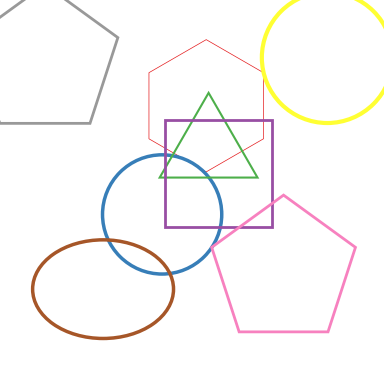[{"shape": "hexagon", "thickness": 0.5, "radius": 0.86, "center": [0.536, 0.725]}, {"shape": "circle", "thickness": 2.5, "radius": 0.77, "center": [0.421, 0.443]}, {"shape": "triangle", "thickness": 1.5, "radius": 0.73, "center": [0.542, 0.612]}, {"shape": "square", "thickness": 2, "radius": 0.69, "center": [0.567, 0.55]}, {"shape": "circle", "thickness": 3, "radius": 0.85, "center": [0.85, 0.85]}, {"shape": "oval", "thickness": 2.5, "radius": 0.91, "center": [0.268, 0.249]}, {"shape": "pentagon", "thickness": 2, "radius": 0.98, "center": [0.737, 0.297]}, {"shape": "pentagon", "thickness": 2, "radius": 1.0, "center": [0.117, 0.841]}]